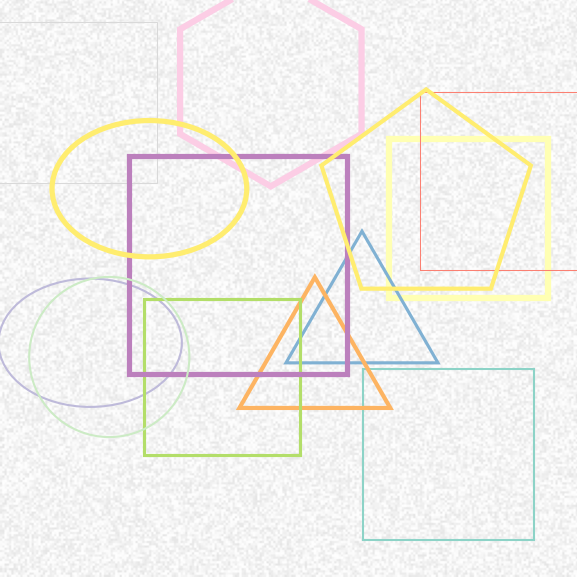[{"shape": "square", "thickness": 1, "radius": 0.74, "center": [0.777, 0.212]}, {"shape": "square", "thickness": 3, "radius": 0.69, "center": [0.811, 0.621]}, {"shape": "oval", "thickness": 1, "radius": 0.79, "center": [0.156, 0.406]}, {"shape": "square", "thickness": 0.5, "radius": 0.77, "center": [0.881, 0.686]}, {"shape": "triangle", "thickness": 1.5, "radius": 0.76, "center": [0.627, 0.447]}, {"shape": "triangle", "thickness": 2, "radius": 0.75, "center": [0.545, 0.368]}, {"shape": "square", "thickness": 1.5, "radius": 0.68, "center": [0.384, 0.346]}, {"shape": "hexagon", "thickness": 3, "radius": 0.91, "center": [0.469, 0.858]}, {"shape": "square", "thickness": 0.5, "radius": 0.7, "center": [0.131, 0.822]}, {"shape": "square", "thickness": 2.5, "radius": 0.94, "center": [0.412, 0.54]}, {"shape": "circle", "thickness": 1, "radius": 0.69, "center": [0.189, 0.381]}, {"shape": "pentagon", "thickness": 2, "radius": 0.95, "center": [0.738, 0.654]}, {"shape": "oval", "thickness": 2.5, "radius": 0.84, "center": [0.259, 0.672]}]